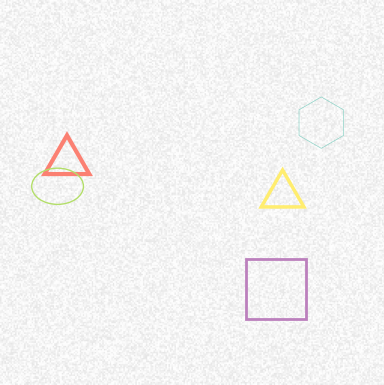[{"shape": "hexagon", "thickness": 0.5, "radius": 0.33, "center": [0.834, 0.681]}, {"shape": "triangle", "thickness": 3, "radius": 0.34, "center": [0.174, 0.581]}, {"shape": "oval", "thickness": 1, "radius": 0.34, "center": [0.15, 0.516]}, {"shape": "square", "thickness": 2, "radius": 0.39, "center": [0.717, 0.25]}, {"shape": "triangle", "thickness": 2.5, "radius": 0.32, "center": [0.734, 0.494]}]